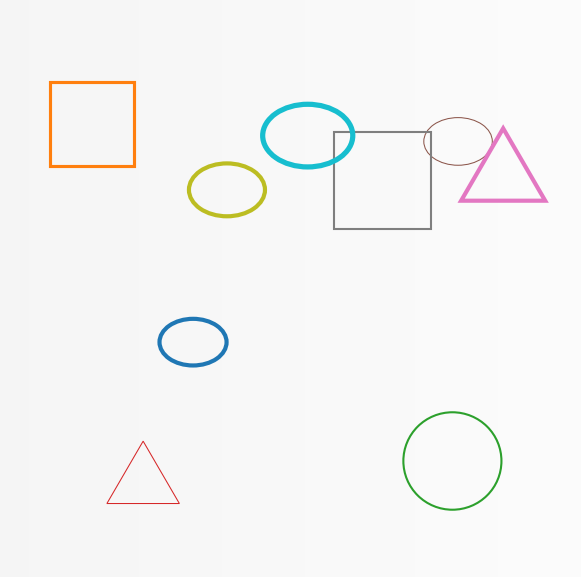[{"shape": "oval", "thickness": 2, "radius": 0.29, "center": [0.332, 0.407]}, {"shape": "square", "thickness": 1.5, "radius": 0.36, "center": [0.158, 0.784]}, {"shape": "circle", "thickness": 1, "radius": 0.42, "center": [0.778, 0.201]}, {"shape": "triangle", "thickness": 0.5, "radius": 0.36, "center": [0.246, 0.163]}, {"shape": "oval", "thickness": 0.5, "radius": 0.29, "center": [0.788, 0.754]}, {"shape": "triangle", "thickness": 2, "radius": 0.42, "center": [0.866, 0.693]}, {"shape": "square", "thickness": 1, "radius": 0.42, "center": [0.657, 0.687]}, {"shape": "oval", "thickness": 2, "radius": 0.33, "center": [0.39, 0.67]}, {"shape": "oval", "thickness": 2.5, "radius": 0.39, "center": [0.529, 0.764]}]